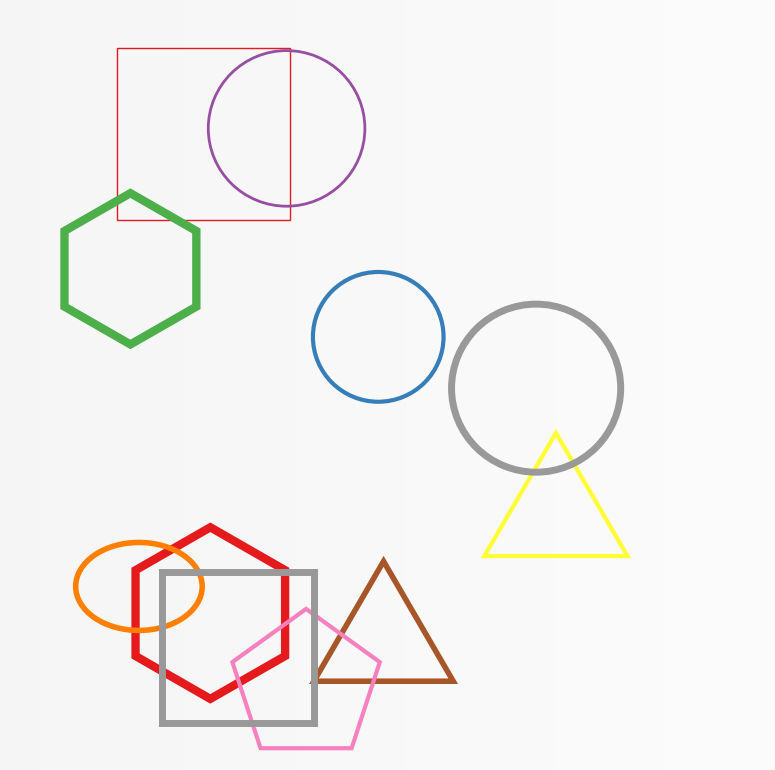[{"shape": "hexagon", "thickness": 3, "radius": 0.56, "center": [0.271, 0.204]}, {"shape": "square", "thickness": 0.5, "radius": 0.56, "center": [0.263, 0.826]}, {"shape": "circle", "thickness": 1.5, "radius": 0.42, "center": [0.488, 0.563]}, {"shape": "hexagon", "thickness": 3, "radius": 0.49, "center": [0.168, 0.651]}, {"shape": "circle", "thickness": 1, "radius": 0.51, "center": [0.37, 0.833]}, {"shape": "oval", "thickness": 2, "radius": 0.41, "center": [0.179, 0.238]}, {"shape": "triangle", "thickness": 1.5, "radius": 0.53, "center": [0.717, 0.331]}, {"shape": "triangle", "thickness": 2, "radius": 0.52, "center": [0.495, 0.167]}, {"shape": "pentagon", "thickness": 1.5, "radius": 0.5, "center": [0.395, 0.109]}, {"shape": "circle", "thickness": 2.5, "radius": 0.55, "center": [0.692, 0.496]}, {"shape": "square", "thickness": 2.5, "radius": 0.49, "center": [0.307, 0.159]}]